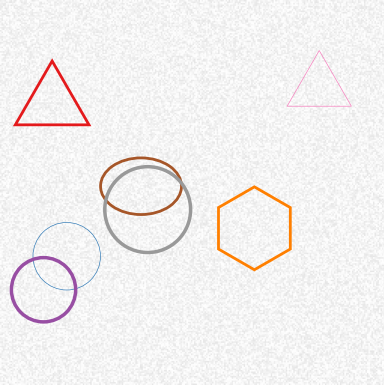[{"shape": "triangle", "thickness": 2, "radius": 0.55, "center": [0.135, 0.731]}, {"shape": "circle", "thickness": 0.5, "radius": 0.44, "center": [0.173, 0.334]}, {"shape": "circle", "thickness": 2.5, "radius": 0.42, "center": [0.113, 0.247]}, {"shape": "hexagon", "thickness": 2, "radius": 0.54, "center": [0.661, 0.407]}, {"shape": "oval", "thickness": 2, "radius": 0.53, "center": [0.366, 0.516]}, {"shape": "triangle", "thickness": 0.5, "radius": 0.48, "center": [0.829, 0.772]}, {"shape": "circle", "thickness": 2.5, "radius": 0.56, "center": [0.384, 0.456]}]